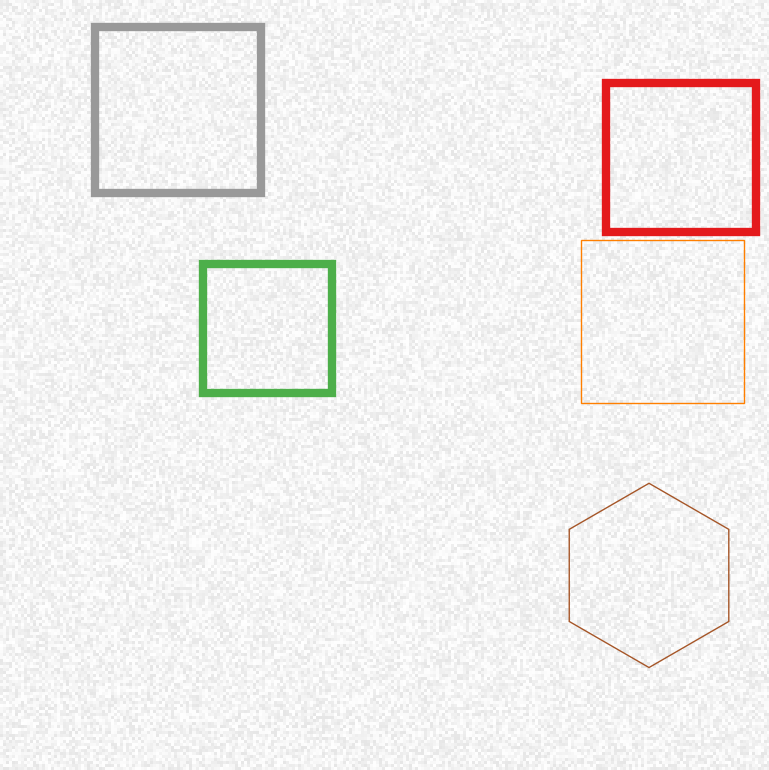[{"shape": "square", "thickness": 3, "radius": 0.48, "center": [0.884, 0.796]}, {"shape": "square", "thickness": 3, "radius": 0.42, "center": [0.347, 0.574]}, {"shape": "square", "thickness": 0.5, "radius": 0.53, "center": [0.86, 0.582]}, {"shape": "hexagon", "thickness": 0.5, "radius": 0.6, "center": [0.843, 0.253]}, {"shape": "square", "thickness": 3, "radius": 0.54, "center": [0.231, 0.857]}]